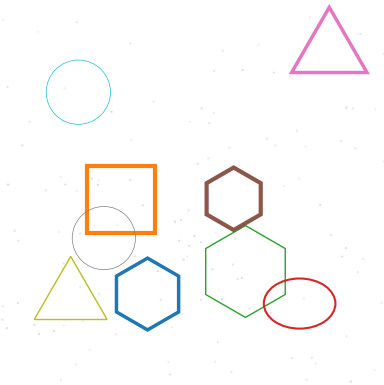[{"shape": "hexagon", "thickness": 2.5, "radius": 0.47, "center": [0.383, 0.236]}, {"shape": "square", "thickness": 3, "radius": 0.44, "center": [0.314, 0.481]}, {"shape": "hexagon", "thickness": 1, "radius": 0.6, "center": [0.638, 0.295]}, {"shape": "oval", "thickness": 1.5, "radius": 0.46, "center": [0.778, 0.212]}, {"shape": "hexagon", "thickness": 3, "radius": 0.41, "center": [0.607, 0.484]}, {"shape": "triangle", "thickness": 2.5, "radius": 0.56, "center": [0.855, 0.868]}, {"shape": "circle", "thickness": 0.5, "radius": 0.41, "center": [0.27, 0.382]}, {"shape": "triangle", "thickness": 1, "radius": 0.55, "center": [0.184, 0.225]}, {"shape": "circle", "thickness": 0.5, "radius": 0.42, "center": [0.204, 0.761]}]